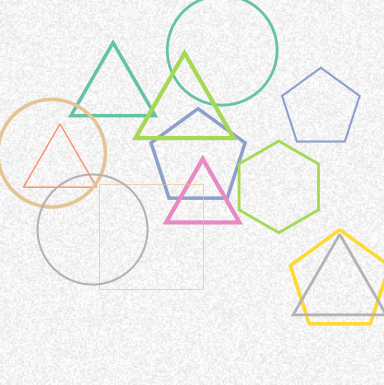[{"shape": "triangle", "thickness": 2.5, "radius": 0.63, "center": [0.294, 0.763]}, {"shape": "circle", "thickness": 2, "radius": 0.71, "center": [0.577, 0.87]}, {"shape": "triangle", "thickness": 1, "radius": 0.55, "center": [0.156, 0.569]}, {"shape": "pentagon", "thickness": 2.5, "radius": 0.64, "center": [0.515, 0.589]}, {"shape": "pentagon", "thickness": 1.5, "radius": 0.53, "center": [0.833, 0.718]}, {"shape": "triangle", "thickness": 3, "radius": 0.55, "center": [0.527, 0.477]}, {"shape": "hexagon", "thickness": 2, "radius": 0.6, "center": [0.724, 0.515]}, {"shape": "triangle", "thickness": 3, "radius": 0.74, "center": [0.479, 0.715]}, {"shape": "pentagon", "thickness": 2.5, "radius": 0.68, "center": [0.883, 0.268]}, {"shape": "square", "thickness": 0.5, "radius": 0.68, "center": [0.393, 0.386]}, {"shape": "circle", "thickness": 2.5, "radius": 0.7, "center": [0.134, 0.602]}, {"shape": "triangle", "thickness": 2, "radius": 0.7, "center": [0.882, 0.252]}, {"shape": "circle", "thickness": 1.5, "radius": 0.71, "center": [0.24, 0.404]}]